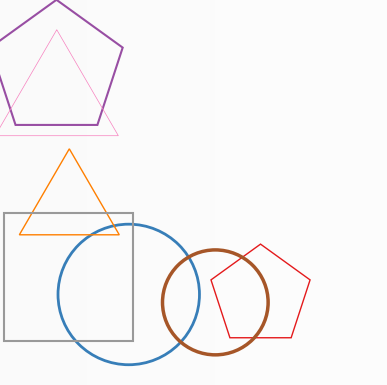[{"shape": "pentagon", "thickness": 1, "radius": 0.67, "center": [0.672, 0.231]}, {"shape": "circle", "thickness": 2, "radius": 0.91, "center": [0.332, 0.235]}, {"shape": "pentagon", "thickness": 1.5, "radius": 0.9, "center": [0.146, 0.821]}, {"shape": "triangle", "thickness": 1, "radius": 0.74, "center": [0.179, 0.465]}, {"shape": "circle", "thickness": 2.5, "radius": 0.68, "center": [0.556, 0.215]}, {"shape": "triangle", "thickness": 0.5, "radius": 0.92, "center": [0.146, 0.739]}, {"shape": "square", "thickness": 1.5, "radius": 0.83, "center": [0.178, 0.281]}]